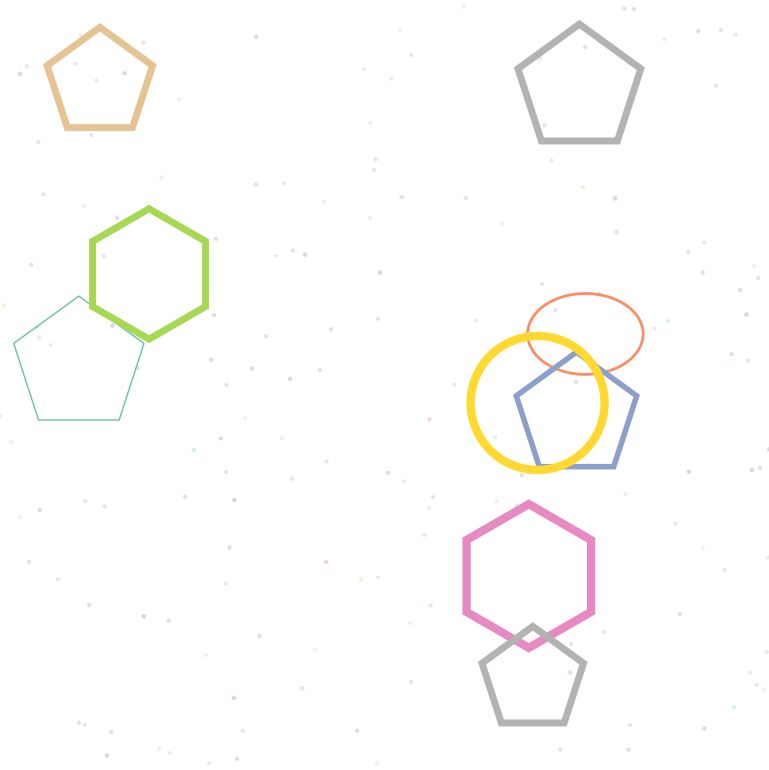[{"shape": "pentagon", "thickness": 0.5, "radius": 0.44, "center": [0.102, 0.526]}, {"shape": "oval", "thickness": 1, "radius": 0.38, "center": [0.76, 0.566]}, {"shape": "pentagon", "thickness": 2, "radius": 0.41, "center": [0.749, 0.46]}, {"shape": "hexagon", "thickness": 3, "radius": 0.47, "center": [0.687, 0.252]}, {"shape": "hexagon", "thickness": 2.5, "radius": 0.42, "center": [0.194, 0.644]}, {"shape": "circle", "thickness": 3, "radius": 0.44, "center": [0.698, 0.477]}, {"shape": "pentagon", "thickness": 2.5, "radius": 0.36, "center": [0.13, 0.893]}, {"shape": "pentagon", "thickness": 2.5, "radius": 0.42, "center": [0.752, 0.885]}, {"shape": "pentagon", "thickness": 2.5, "radius": 0.35, "center": [0.692, 0.117]}]